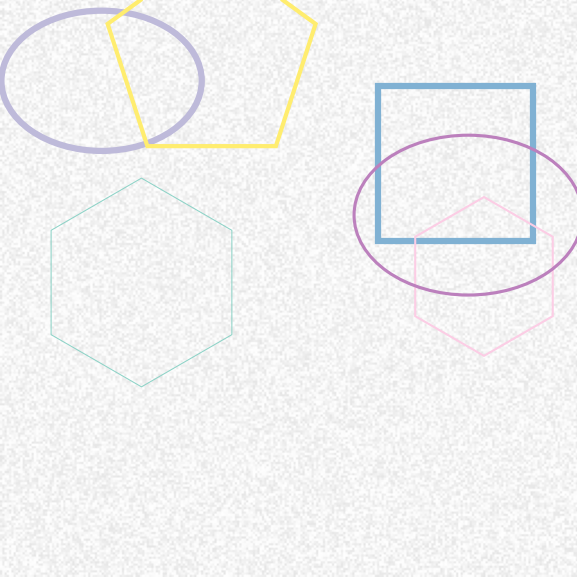[{"shape": "hexagon", "thickness": 0.5, "radius": 0.9, "center": [0.245, 0.51]}, {"shape": "oval", "thickness": 3, "radius": 0.87, "center": [0.176, 0.859]}, {"shape": "square", "thickness": 3, "radius": 0.67, "center": [0.789, 0.716]}, {"shape": "hexagon", "thickness": 1, "radius": 0.69, "center": [0.838, 0.52]}, {"shape": "oval", "thickness": 1.5, "radius": 0.99, "center": [0.811, 0.627]}, {"shape": "pentagon", "thickness": 2, "radius": 0.95, "center": [0.366, 0.899]}]